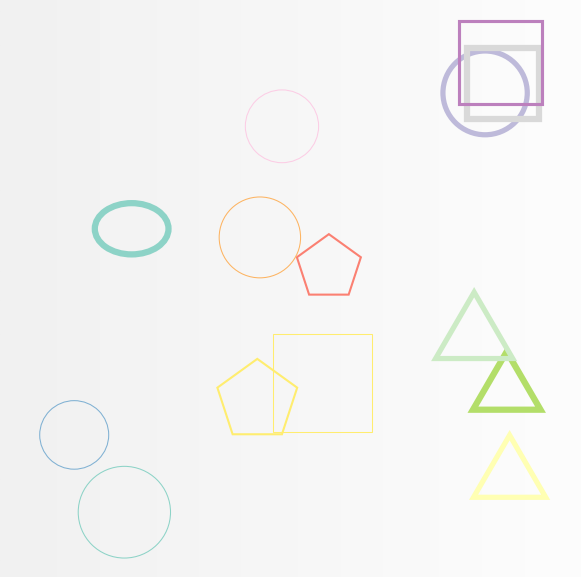[{"shape": "oval", "thickness": 3, "radius": 0.32, "center": [0.227, 0.603]}, {"shape": "circle", "thickness": 0.5, "radius": 0.4, "center": [0.214, 0.112]}, {"shape": "triangle", "thickness": 2.5, "radius": 0.36, "center": [0.877, 0.174]}, {"shape": "circle", "thickness": 2.5, "radius": 0.36, "center": [0.835, 0.838]}, {"shape": "pentagon", "thickness": 1, "radius": 0.29, "center": [0.566, 0.536]}, {"shape": "circle", "thickness": 0.5, "radius": 0.3, "center": [0.128, 0.246]}, {"shape": "circle", "thickness": 0.5, "radius": 0.35, "center": [0.447, 0.588]}, {"shape": "triangle", "thickness": 3, "radius": 0.34, "center": [0.872, 0.323]}, {"shape": "circle", "thickness": 0.5, "radius": 0.32, "center": [0.485, 0.78]}, {"shape": "square", "thickness": 3, "radius": 0.31, "center": [0.865, 0.854]}, {"shape": "square", "thickness": 1.5, "radius": 0.36, "center": [0.861, 0.891]}, {"shape": "triangle", "thickness": 2.5, "radius": 0.38, "center": [0.816, 0.417]}, {"shape": "pentagon", "thickness": 1, "radius": 0.36, "center": [0.443, 0.306]}, {"shape": "square", "thickness": 0.5, "radius": 0.42, "center": [0.555, 0.336]}]